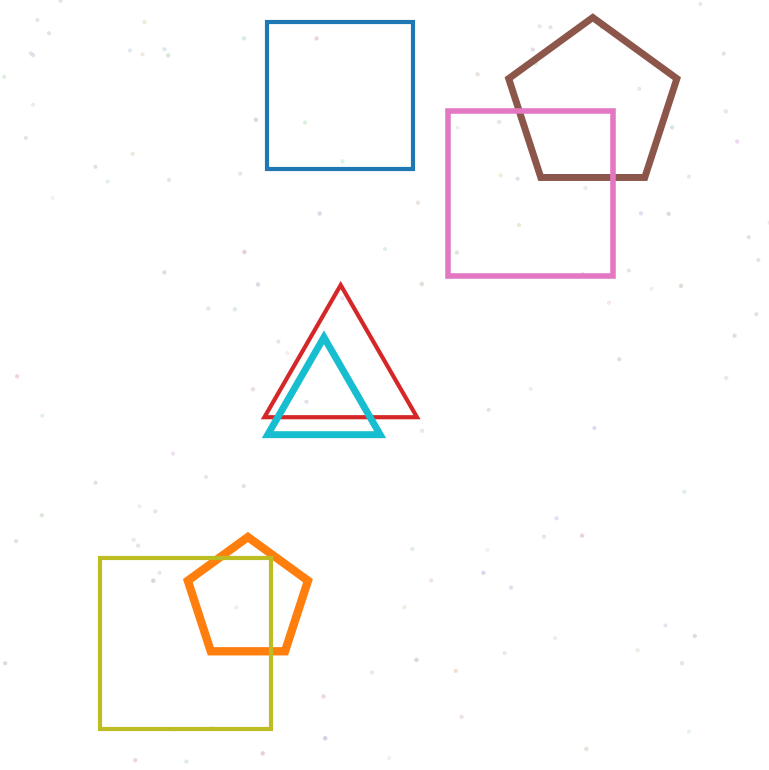[{"shape": "square", "thickness": 1.5, "radius": 0.47, "center": [0.441, 0.876]}, {"shape": "pentagon", "thickness": 3, "radius": 0.41, "center": [0.322, 0.221]}, {"shape": "triangle", "thickness": 1.5, "radius": 0.57, "center": [0.442, 0.515]}, {"shape": "pentagon", "thickness": 2.5, "radius": 0.57, "center": [0.77, 0.862]}, {"shape": "square", "thickness": 2, "radius": 0.54, "center": [0.689, 0.749]}, {"shape": "square", "thickness": 1.5, "radius": 0.56, "center": [0.241, 0.164]}, {"shape": "triangle", "thickness": 2.5, "radius": 0.42, "center": [0.421, 0.478]}]